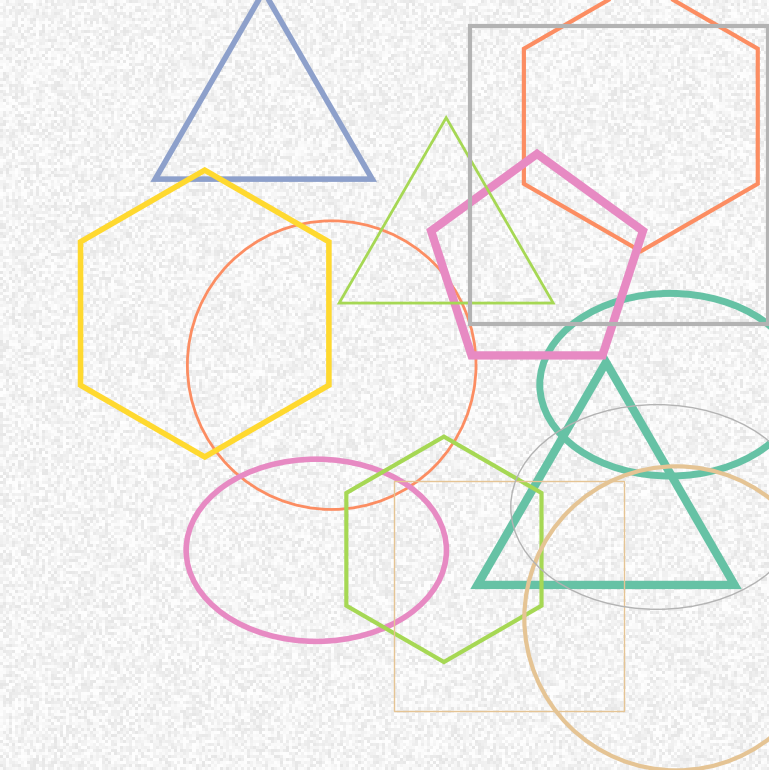[{"shape": "triangle", "thickness": 3, "radius": 0.96, "center": [0.787, 0.337]}, {"shape": "oval", "thickness": 2.5, "radius": 0.85, "center": [0.87, 0.5]}, {"shape": "circle", "thickness": 1, "radius": 0.94, "center": [0.431, 0.526]}, {"shape": "hexagon", "thickness": 1.5, "radius": 0.88, "center": [0.832, 0.849]}, {"shape": "triangle", "thickness": 2, "radius": 0.81, "center": [0.342, 0.849]}, {"shape": "oval", "thickness": 2, "radius": 0.85, "center": [0.411, 0.285]}, {"shape": "pentagon", "thickness": 3, "radius": 0.72, "center": [0.697, 0.655]}, {"shape": "hexagon", "thickness": 1.5, "radius": 0.73, "center": [0.577, 0.287]}, {"shape": "triangle", "thickness": 1, "radius": 0.8, "center": [0.579, 0.687]}, {"shape": "hexagon", "thickness": 2, "radius": 0.93, "center": [0.266, 0.593]}, {"shape": "square", "thickness": 0.5, "radius": 0.75, "center": [0.661, 0.226]}, {"shape": "circle", "thickness": 1.5, "radius": 0.99, "center": [0.878, 0.197]}, {"shape": "oval", "thickness": 0.5, "radius": 0.95, "center": [0.853, 0.342]}, {"shape": "square", "thickness": 1.5, "radius": 0.97, "center": [0.804, 0.773]}]